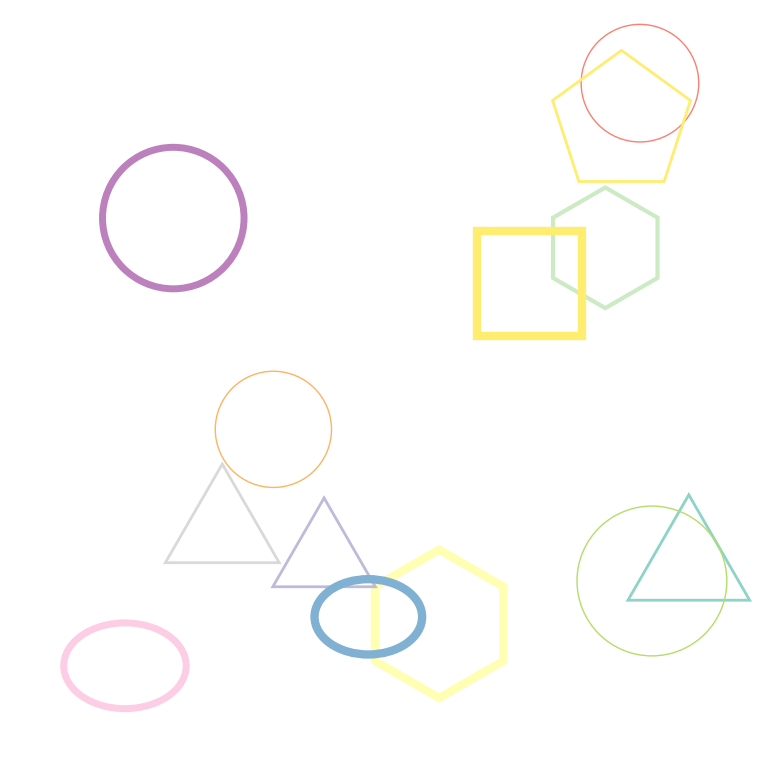[{"shape": "triangle", "thickness": 1, "radius": 0.46, "center": [0.895, 0.266]}, {"shape": "hexagon", "thickness": 3, "radius": 0.48, "center": [0.57, 0.19]}, {"shape": "triangle", "thickness": 1, "radius": 0.38, "center": [0.421, 0.276]}, {"shape": "circle", "thickness": 0.5, "radius": 0.38, "center": [0.831, 0.892]}, {"shape": "oval", "thickness": 3, "radius": 0.35, "center": [0.478, 0.199]}, {"shape": "circle", "thickness": 0.5, "radius": 0.38, "center": [0.355, 0.442]}, {"shape": "circle", "thickness": 0.5, "radius": 0.49, "center": [0.847, 0.245]}, {"shape": "oval", "thickness": 2.5, "radius": 0.4, "center": [0.162, 0.135]}, {"shape": "triangle", "thickness": 1, "radius": 0.43, "center": [0.289, 0.312]}, {"shape": "circle", "thickness": 2.5, "radius": 0.46, "center": [0.225, 0.717]}, {"shape": "hexagon", "thickness": 1.5, "radius": 0.39, "center": [0.786, 0.678]}, {"shape": "square", "thickness": 3, "radius": 0.34, "center": [0.688, 0.632]}, {"shape": "pentagon", "thickness": 1, "radius": 0.47, "center": [0.807, 0.84]}]